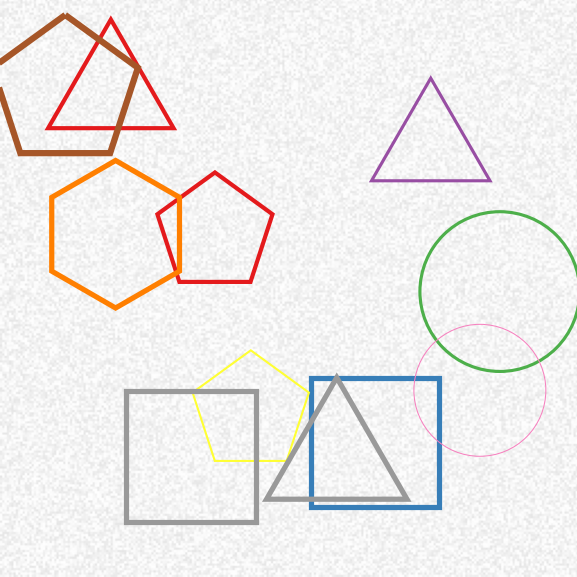[{"shape": "pentagon", "thickness": 2, "radius": 0.52, "center": [0.372, 0.596]}, {"shape": "triangle", "thickness": 2, "radius": 0.63, "center": [0.192, 0.84]}, {"shape": "square", "thickness": 2.5, "radius": 0.56, "center": [0.649, 0.233]}, {"shape": "circle", "thickness": 1.5, "radius": 0.69, "center": [0.865, 0.494]}, {"shape": "triangle", "thickness": 1.5, "radius": 0.59, "center": [0.746, 0.745]}, {"shape": "hexagon", "thickness": 2.5, "radius": 0.64, "center": [0.2, 0.594]}, {"shape": "pentagon", "thickness": 1, "radius": 0.53, "center": [0.434, 0.287]}, {"shape": "pentagon", "thickness": 3, "radius": 0.66, "center": [0.113, 0.841]}, {"shape": "circle", "thickness": 0.5, "radius": 0.57, "center": [0.831, 0.323]}, {"shape": "triangle", "thickness": 2.5, "radius": 0.7, "center": [0.583, 0.205]}, {"shape": "square", "thickness": 2.5, "radius": 0.56, "center": [0.33, 0.209]}]